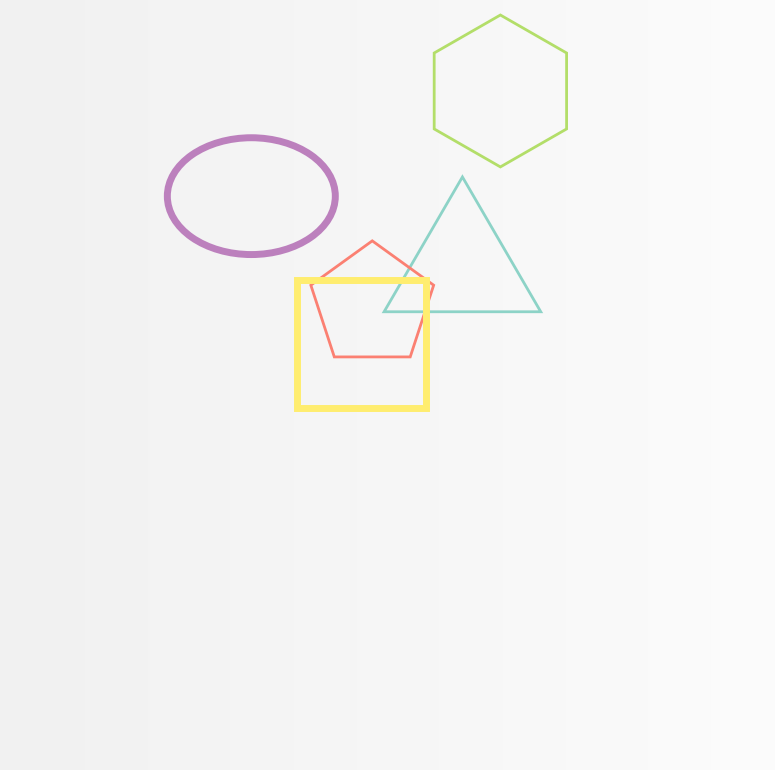[{"shape": "triangle", "thickness": 1, "radius": 0.58, "center": [0.597, 0.653]}, {"shape": "pentagon", "thickness": 1, "radius": 0.42, "center": [0.48, 0.604]}, {"shape": "hexagon", "thickness": 1, "radius": 0.49, "center": [0.646, 0.882]}, {"shape": "oval", "thickness": 2.5, "radius": 0.54, "center": [0.324, 0.745]}, {"shape": "square", "thickness": 2.5, "radius": 0.42, "center": [0.466, 0.553]}]